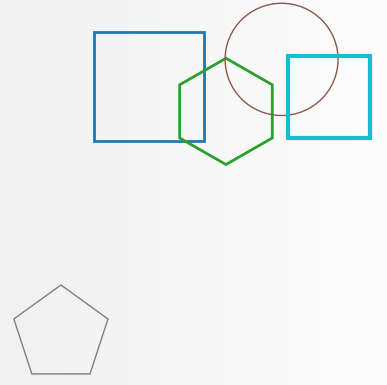[{"shape": "square", "thickness": 2, "radius": 0.71, "center": [0.385, 0.776]}, {"shape": "hexagon", "thickness": 2, "radius": 0.69, "center": [0.583, 0.711]}, {"shape": "circle", "thickness": 1, "radius": 0.73, "center": [0.727, 0.846]}, {"shape": "pentagon", "thickness": 1, "radius": 0.64, "center": [0.157, 0.132]}, {"shape": "square", "thickness": 3, "radius": 0.53, "center": [0.849, 0.749]}]